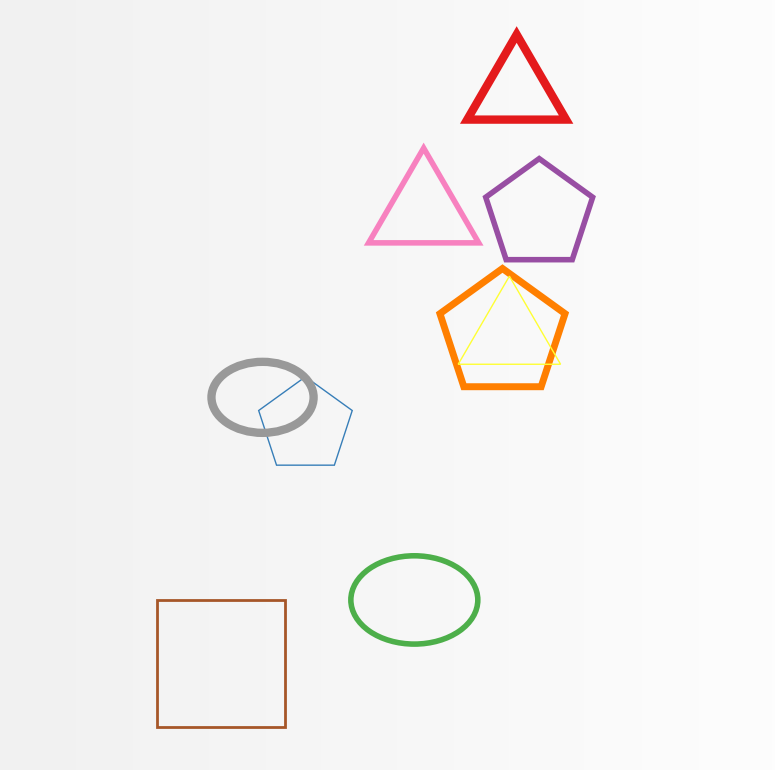[{"shape": "triangle", "thickness": 3, "radius": 0.37, "center": [0.667, 0.882]}, {"shape": "pentagon", "thickness": 0.5, "radius": 0.32, "center": [0.394, 0.447]}, {"shape": "oval", "thickness": 2, "radius": 0.41, "center": [0.535, 0.221]}, {"shape": "pentagon", "thickness": 2, "radius": 0.36, "center": [0.696, 0.721]}, {"shape": "pentagon", "thickness": 2.5, "radius": 0.42, "center": [0.648, 0.566]}, {"shape": "triangle", "thickness": 0.5, "radius": 0.38, "center": [0.657, 0.565]}, {"shape": "square", "thickness": 1, "radius": 0.41, "center": [0.285, 0.138]}, {"shape": "triangle", "thickness": 2, "radius": 0.41, "center": [0.547, 0.726]}, {"shape": "oval", "thickness": 3, "radius": 0.33, "center": [0.339, 0.484]}]